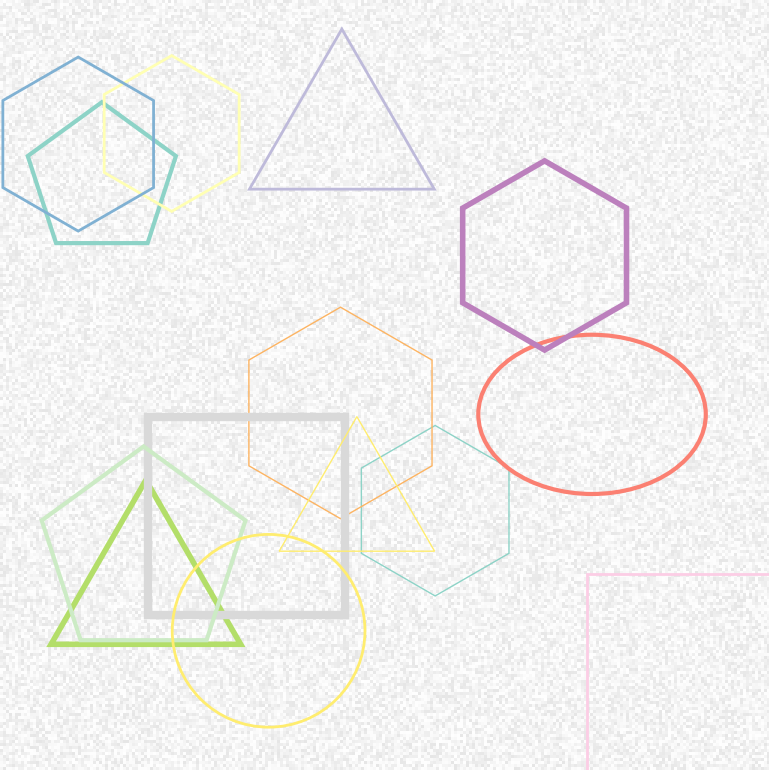[{"shape": "pentagon", "thickness": 1.5, "radius": 0.51, "center": [0.132, 0.766]}, {"shape": "hexagon", "thickness": 0.5, "radius": 0.55, "center": [0.565, 0.337]}, {"shape": "hexagon", "thickness": 1, "radius": 0.51, "center": [0.223, 0.827]}, {"shape": "triangle", "thickness": 1, "radius": 0.69, "center": [0.444, 0.824]}, {"shape": "oval", "thickness": 1.5, "radius": 0.74, "center": [0.769, 0.462]}, {"shape": "hexagon", "thickness": 1, "radius": 0.57, "center": [0.102, 0.813]}, {"shape": "hexagon", "thickness": 0.5, "radius": 0.69, "center": [0.442, 0.464]}, {"shape": "triangle", "thickness": 2, "radius": 0.71, "center": [0.189, 0.234]}, {"shape": "square", "thickness": 1, "radius": 0.65, "center": [0.893, 0.125]}, {"shape": "square", "thickness": 3, "radius": 0.64, "center": [0.32, 0.33]}, {"shape": "hexagon", "thickness": 2, "radius": 0.61, "center": [0.707, 0.668]}, {"shape": "pentagon", "thickness": 1.5, "radius": 0.7, "center": [0.187, 0.281]}, {"shape": "circle", "thickness": 1, "radius": 0.63, "center": [0.349, 0.181]}, {"shape": "triangle", "thickness": 0.5, "radius": 0.58, "center": [0.463, 0.342]}]